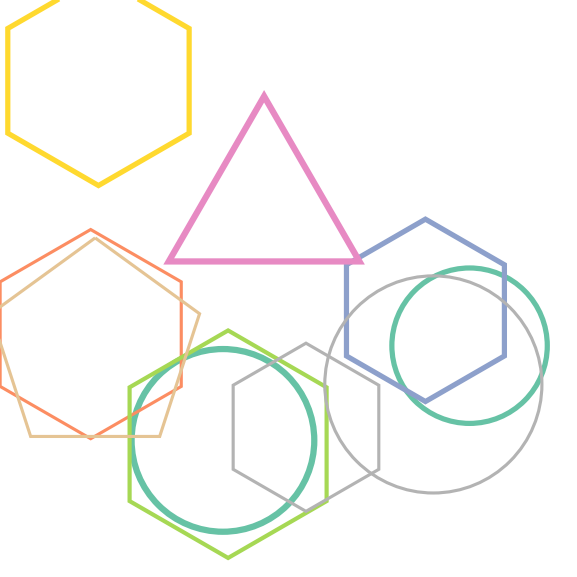[{"shape": "circle", "thickness": 3, "radius": 0.79, "center": [0.386, 0.237]}, {"shape": "circle", "thickness": 2.5, "radius": 0.67, "center": [0.813, 0.401]}, {"shape": "hexagon", "thickness": 1.5, "radius": 0.91, "center": [0.157, 0.421]}, {"shape": "hexagon", "thickness": 2.5, "radius": 0.79, "center": [0.737, 0.462]}, {"shape": "triangle", "thickness": 3, "radius": 0.95, "center": [0.457, 0.642]}, {"shape": "hexagon", "thickness": 2, "radius": 0.98, "center": [0.395, 0.23]}, {"shape": "hexagon", "thickness": 2.5, "radius": 0.91, "center": [0.171, 0.859]}, {"shape": "pentagon", "thickness": 1.5, "radius": 0.95, "center": [0.165, 0.397]}, {"shape": "circle", "thickness": 1.5, "radius": 0.94, "center": [0.75, 0.333]}, {"shape": "hexagon", "thickness": 1.5, "radius": 0.73, "center": [0.53, 0.259]}]